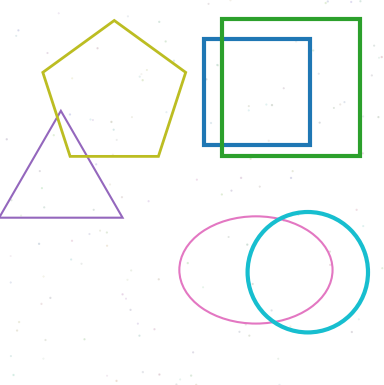[{"shape": "square", "thickness": 3, "radius": 0.69, "center": [0.667, 0.76]}, {"shape": "square", "thickness": 3, "radius": 0.89, "center": [0.756, 0.772]}, {"shape": "triangle", "thickness": 1.5, "radius": 0.93, "center": [0.158, 0.527]}, {"shape": "oval", "thickness": 1.5, "radius": 0.99, "center": [0.665, 0.299]}, {"shape": "pentagon", "thickness": 2, "radius": 0.98, "center": [0.297, 0.752]}, {"shape": "circle", "thickness": 3, "radius": 0.78, "center": [0.799, 0.293]}]